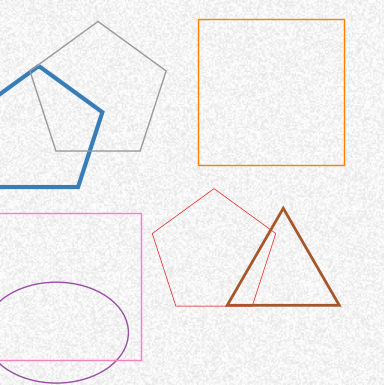[{"shape": "pentagon", "thickness": 0.5, "radius": 0.84, "center": [0.556, 0.341]}, {"shape": "pentagon", "thickness": 3, "radius": 0.87, "center": [0.101, 0.655]}, {"shape": "oval", "thickness": 1, "radius": 0.94, "center": [0.146, 0.136]}, {"shape": "square", "thickness": 1, "radius": 0.95, "center": [0.704, 0.761]}, {"shape": "triangle", "thickness": 2, "radius": 0.84, "center": [0.736, 0.291]}, {"shape": "square", "thickness": 1, "radius": 0.96, "center": [0.175, 0.257]}, {"shape": "pentagon", "thickness": 1, "radius": 0.93, "center": [0.255, 0.758]}]